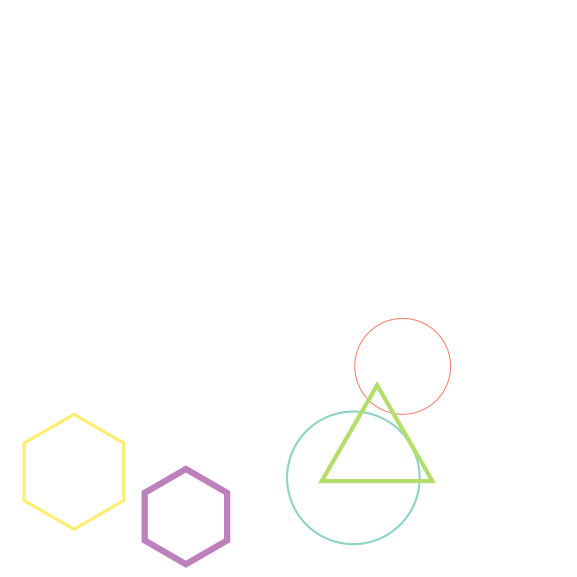[{"shape": "circle", "thickness": 1, "radius": 0.57, "center": [0.612, 0.172]}, {"shape": "circle", "thickness": 0.5, "radius": 0.41, "center": [0.697, 0.365]}, {"shape": "triangle", "thickness": 2, "radius": 0.55, "center": [0.653, 0.221]}, {"shape": "hexagon", "thickness": 3, "radius": 0.41, "center": [0.322, 0.105]}, {"shape": "hexagon", "thickness": 1.5, "radius": 0.5, "center": [0.128, 0.182]}]